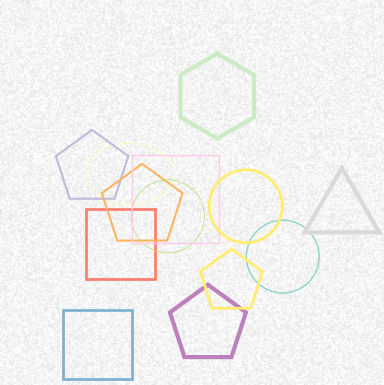[{"shape": "circle", "thickness": 1, "radius": 0.47, "center": [0.735, 0.334]}, {"shape": "oval", "thickness": 0.5, "radius": 0.57, "center": [0.337, 0.548]}, {"shape": "pentagon", "thickness": 1.5, "radius": 0.49, "center": [0.239, 0.564]}, {"shape": "square", "thickness": 2, "radius": 0.45, "center": [0.313, 0.366]}, {"shape": "square", "thickness": 2, "radius": 0.45, "center": [0.253, 0.105]}, {"shape": "pentagon", "thickness": 1.5, "radius": 0.55, "center": [0.369, 0.464]}, {"shape": "circle", "thickness": 0.5, "radius": 0.48, "center": [0.436, 0.438]}, {"shape": "square", "thickness": 1, "radius": 0.57, "center": [0.456, 0.483]}, {"shape": "triangle", "thickness": 3, "radius": 0.56, "center": [0.888, 0.453]}, {"shape": "pentagon", "thickness": 3, "radius": 0.52, "center": [0.54, 0.157]}, {"shape": "hexagon", "thickness": 3, "radius": 0.55, "center": [0.564, 0.751]}, {"shape": "circle", "thickness": 2, "radius": 0.47, "center": [0.638, 0.464]}, {"shape": "pentagon", "thickness": 2, "radius": 0.43, "center": [0.601, 0.268]}]